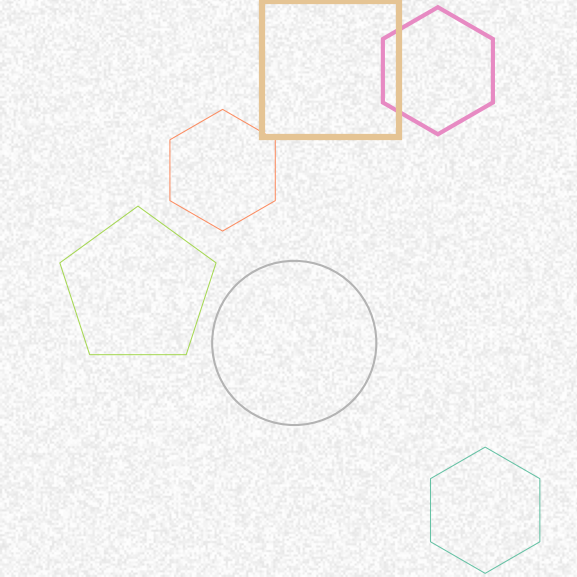[{"shape": "hexagon", "thickness": 0.5, "radius": 0.55, "center": [0.84, 0.116]}, {"shape": "hexagon", "thickness": 0.5, "radius": 0.53, "center": [0.385, 0.704]}, {"shape": "hexagon", "thickness": 2, "radius": 0.55, "center": [0.758, 0.877]}, {"shape": "pentagon", "thickness": 0.5, "radius": 0.71, "center": [0.239, 0.5]}, {"shape": "square", "thickness": 3, "radius": 0.59, "center": [0.572, 0.88]}, {"shape": "circle", "thickness": 1, "radius": 0.71, "center": [0.51, 0.405]}]